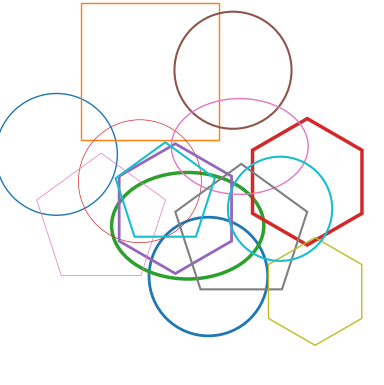[{"shape": "circle", "thickness": 1, "radius": 0.79, "center": [0.147, 0.599]}, {"shape": "circle", "thickness": 2, "radius": 0.77, "center": [0.541, 0.282]}, {"shape": "square", "thickness": 1, "radius": 0.89, "center": [0.389, 0.814]}, {"shape": "oval", "thickness": 2.5, "radius": 0.99, "center": [0.488, 0.414]}, {"shape": "hexagon", "thickness": 2.5, "radius": 0.82, "center": [0.798, 0.528]}, {"shape": "circle", "thickness": 0.5, "radius": 0.8, "center": [0.363, 0.529]}, {"shape": "hexagon", "thickness": 2, "radius": 0.84, "center": [0.455, 0.458]}, {"shape": "circle", "thickness": 1.5, "radius": 0.76, "center": [0.605, 0.818]}, {"shape": "pentagon", "thickness": 0.5, "radius": 0.88, "center": [0.263, 0.426]}, {"shape": "oval", "thickness": 1, "radius": 0.89, "center": [0.623, 0.62]}, {"shape": "pentagon", "thickness": 1.5, "radius": 0.9, "center": [0.627, 0.394]}, {"shape": "hexagon", "thickness": 1, "radius": 0.7, "center": [0.819, 0.243]}, {"shape": "circle", "thickness": 1.5, "radius": 0.68, "center": [0.727, 0.458]}, {"shape": "pentagon", "thickness": 1.5, "radius": 0.68, "center": [0.429, 0.495]}]